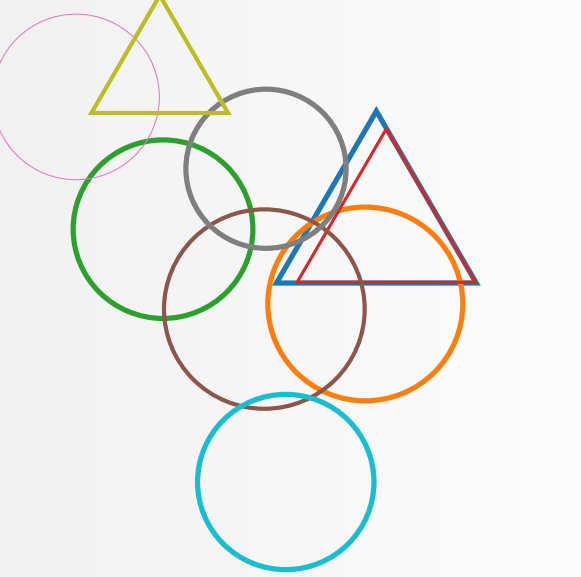[{"shape": "triangle", "thickness": 2.5, "radius": 0.99, "center": [0.648, 0.608]}, {"shape": "circle", "thickness": 2.5, "radius": 0.84, "center": [0.628, 0.473]}, {"shape": "circle", "thickness": 2.5, "radius": 0.77, "center": [0.28, 0.602]}, {"shape": "triangle", "thickness": 1.5, "radius": 0.89, "center": [0.665, 0.599]}, {"shape": "circle", "thickness": 2, "radius": 0.86, "center": [0.455, 0.464]}, {"shape": "circle", "thickness": 0.5, "radius": 0.72, "center": [0.131, 0.831]}, {"shape": "circle", "thickness": 2.5, "radius": 0.69, "center": [0.458, 0.707]}, {"shape": "triangle", "thickness": 2, "radius": 0.68, "center": [0.275, 0.871]}, {"shape": "circle", "thickness": 2.5, "radius": 0.76, "center": [0.492, 0.164]}]